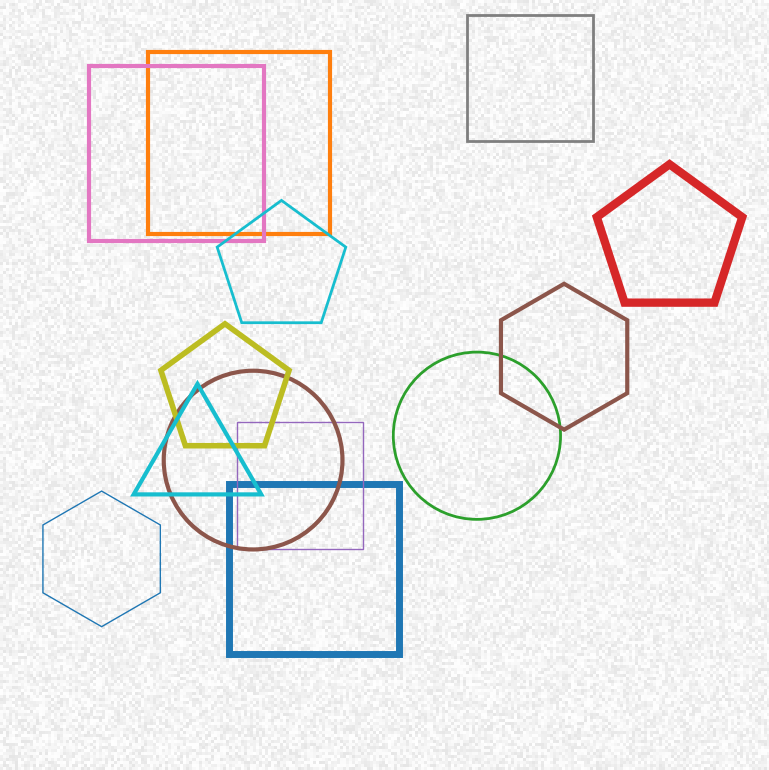[{"shape": "hexagon", "thickness": 0.5, "radius": 0.44, "center": [0.132, 0.274]}, {"shape": "square", "thickness": 2.5, "radius": 0.55, "center": [0.408, 0.261]}, {"shape": "square", "thickness": 1.5, "radius": 0.59, "center": [0.31, 0.814]}, {"shape": "circle", "thickness": 1, "radius": 0.54, "center": [0.619, 0.434]}, {"shape": "pentagon", "thickness": 3, "radius": 0.5, "center": [0.87, 0.687]}, {"shape": "square", "thickness": 0.5, "radius": 0.41, "center": [0.39, 0.369]}, {"shape": "circle", "thickness": 1.5, "radius": 0.58, "center": [0.329, 0.402]}, {"shape": "hexagon", "thickness": 1.5, "radius": 0.47, "center": [0.733, 0.537]}, {"shape": "square", "thickness": 1.5, "radius": 0.57, "center": [0.229, 0.801]}, {"shape": "square", "thickness": 1, "radius": 0.41, "center": [0.689, 0.898]}, {"shape": "pentagon", "thickness": 2, "radius": 0.44, "center": [0.292, 0.492]}, {"shape": "triangle", "thickness": 1.5, "radius": 0.48, "center": [0.256, 0.406]}, {"shape": "pentagon", "thickness": 1, "radius": 0.44, "center": [0.366, 0.652]}]